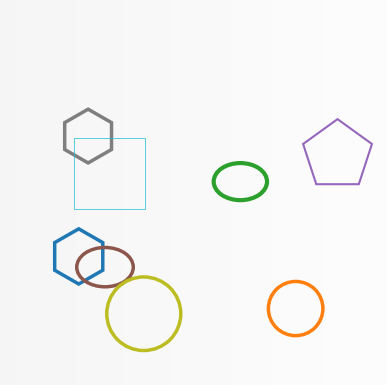[{"shape": "hexagon", "thickness": 2.5, "radius": 0.36, "center": [0.203, 0.334]}, {"shape": "circle", "thickness": 2.5, "radius": 0.35, "center": [0.763, 0.199]}, {"shape": "oval", "thickness": 3, "radius": 0.34, "center": [0.62, 0.528]}, {"shape": "pentagon", "thickness": 1.5, "radius": 0.47, "center": [0.871, 0.597]}, {"shape": "oval", "thickness": 2.5, "radius": 0.36, "center": [0.271, 0.306]}, {"shape": "hexagon", "thickness": 2.5, "radius": 0.35, "center": [0.227, 0.647]}, {"shape": "circle", "thickness": 2.5, "radius": 0.48, "center": [0.371, 0.185]}, {"shape": "square", "thickness": 0.5, "radius": 0.46, "center": [0.283, 0.55]}]